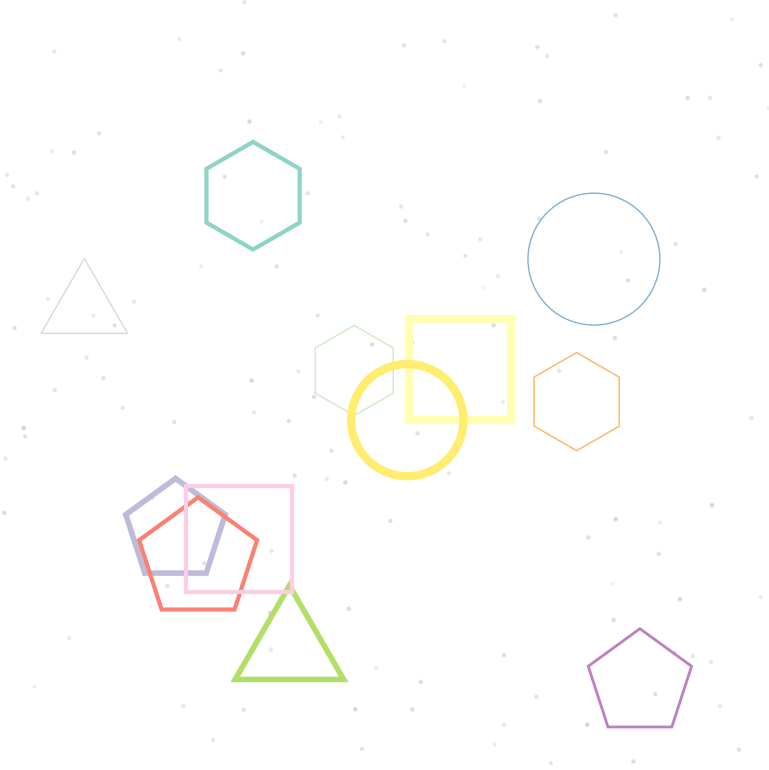[{"shape": "hexagon", "thickness": 1.5, "radius": 0.35, "center": [0.329, 0.746]}, {"shape": "square", "thickness": 3, "radius": 0.33, "center": [0.598, 0.52]}, {"shape": "pentagon", "thickness": 2, "radius": 0.34, "center": [0.228, 0.311]}, {"shape": "pentagon", "thickness": 1.5, "radius": 0.4, "center": [0.257, 0.274]}, {"shape": "circle", "thickness": 0.5, "radius": 0.43, "center": [0.771, 0.663]}, {"shape": "hexagon", "thickness": 0.5, "radius": 0.32, "center": [0.749, 0.478]}, {"shape": "triangle", "thickness": 2, "radius": 0.41, "center": [0.376, 0.158]}, {"shape": "square", "thickness": 1.5, "radius": 0.34, "center": [0.31, 0.3]}, {"shape": "triangle", "thickness": 0.5, "radius": 0.32, "center": [0.109, 0.599]}, {"shape": "pentagon", "thickness": 1, "radius": 0.35, "center": [0.831, 0.113]}, {"shape": "hexagon", "thickness": 0.5, "radius": 0.29, "center": [0.46, 0.519]}, {"shape": "circle", "thickness": 3, "radius": 0.36, "center": [0.529, 0.454]}]